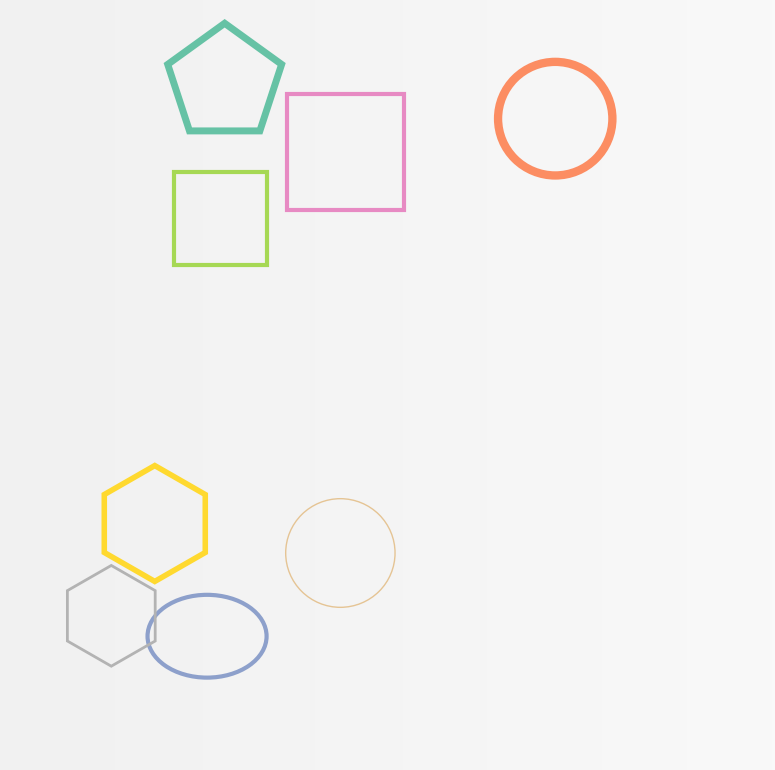[{"shape": "pentagon", "thickness": 2.5, "radius": 0.39, "center": [0.29, 0.893]}, {"shape": "circle", "thickness": 3, "radius": 0.37, "center": [0.716, 0.846]}, {"shape": "oval", "thickness": 1.5, "radius": 0.38, "center": [0.267, 0.174]}, {"shape": "square", "thickness": 1.5, "radius": 0.38, "center": [0.446, 0.802]}, {"shape": "square", "thickness": 1.5, "radius": 0.3, "center": [0.284, 0.716]}, {"shape": "hexagon", "thickness": 2, "radius": 0.38, "center": [0.2, 0.32]}, {"shape": "circle", "thickness": 0.5, "radius": 0.35, "center": [0.439, 0.282]}, {"shape": "hexagon", "thickness": 1, "radius": 0.33, "center": [0.144, 0.2]}]